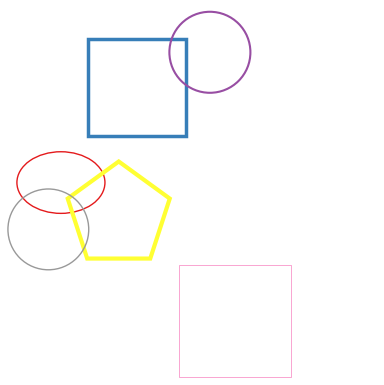[{"shape": "oval", "thickness": 1, "radius": 0.57, "center": [0.158, 0.526]}, {"shape": "square", "thickness": 2.5, "radius": 0.63, "center": [0.356, 0.773]}, {"shape": "circle", "thickness": 1.5, "radius": 0.53, "center": [0.545, 0.864]}, {"shape": "pentagon", "thickness": 3, "radius": 0.7, "center": [0.308, 0.441]}, {"shape": "square", "thickness": 0.5, "radius": 0.72, "center": [0.61, 0.166]}, {"shape": "circle", "thickness": 1, "radius": 0.52, "center": [0.126, 0.404]}]